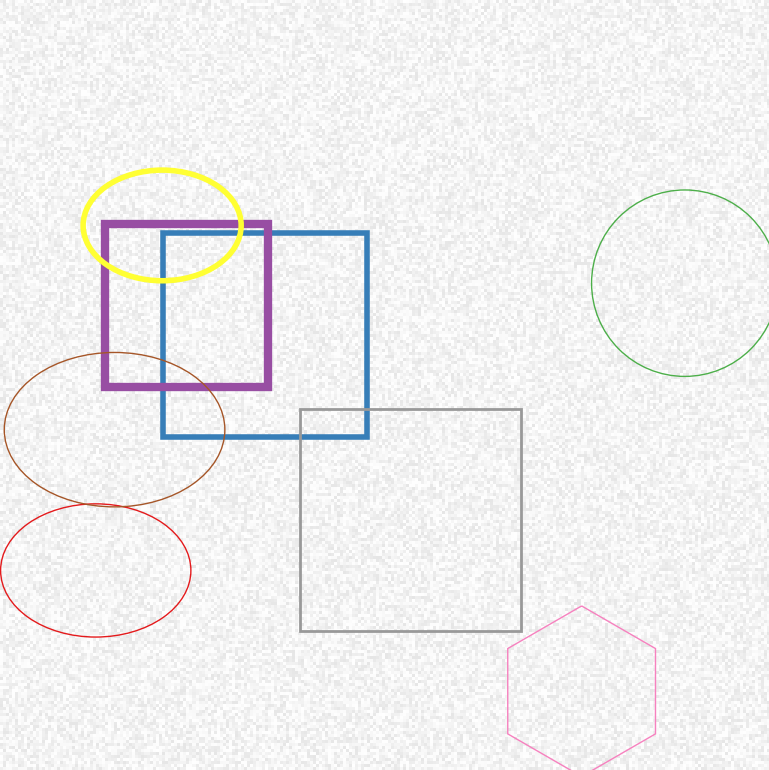[{"shape": "oval", "thickness": 0.5, "radius": 0.62, "center": [0.124, 0.259]}, {"shape": "square", "thickness": 2, "radius": 0.66, "center": [0.344, 0.565]}, {"shape": "circle", "thickness": 0.5, "radius": 0.61, "center": [0.889, 0.632]}, {"shape": "square", "thickness": 3, "radius": 0.53, "center": [0.242, 0.604]}, {"shape": "oval", "thickness": 2, "radius": 0.51, "center": [0.211, 0.707]}, {"shape": "oval", "thickness": 0.5, "radius": 0.72, "center": [0.149, 0.442]}, {"shape": "hexagon", "thickness": 0.5, "radius": 0.55, "center": [0.755, 0.102]}, {"shape": "square", "thickness": 1, "radius": 0.72, "center": [0.533, 0.325]}]